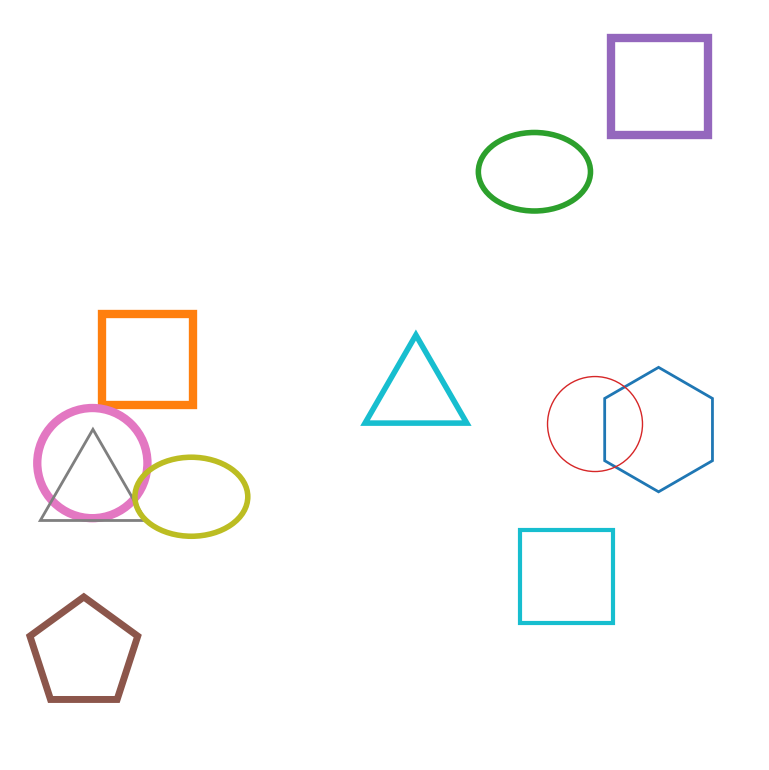[{"shape": "hexagon", "thickness": 1, "radius": 0.4, "center": [0.855, 0.442]}, {"shape": "square", "thickness": 3, "radius": 0.29, "center": [0.192, 0.533]}, {"shape": "oval", "thickness": 2, "radius": 0.36, "center": [0.694, 0.777]}, {"shape": "circle", "thickness": 0.5, "radius": 0.31, "center": [0.773, 0.449]}, {"shape": "square", "thickness": 3, "radius": 0.31, "center": [0.856, 0.888]}, {"shape": "pentagon", "thickness": 2.5, "radius": 0.37, "center": [0.109, 0.151]}, {"shape": "circle", "thickness": 3, "radius": 0.36, "center": [0.12, 0.399]}, {"shape": "triangle", "thickness": 1, "radius": 0.39, "center": [0.121, 0.363]}, {"shape": "oval", "thickness": 2, "radius": 0.37, "center": [0.248, 0.355]}, {"shape": "triangle", "thickness": 2, "radius": 0.38, "center": [0.54, 0.489]}, {"shape": "square", "thickness": 1.5, "radius": 0.3, "center": [0.736, 0.251]}]